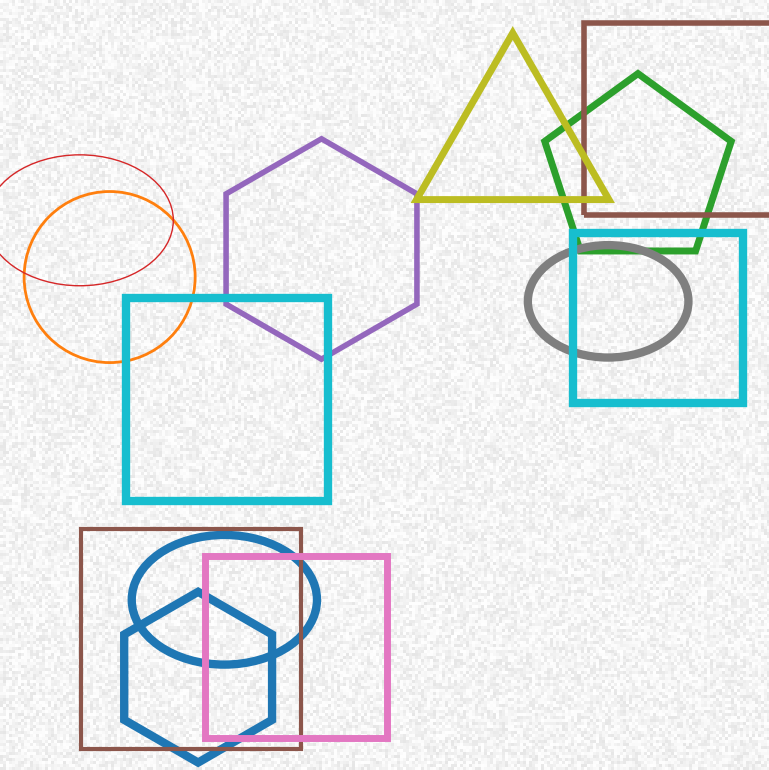[{"shape": "hexagon", "thickness": 3, "radius": 0.55, "center": [0.257, 0.121]}, {"shape": "oval", "thickness": 3, "radius": 0.6, "center": [0.291, 0.221]}, {"shape": "circle", "thickness": 1, "radius": 0.56, "center": [0.142, 0.64]}, {"shape": "pentagon", "thickness": 2.5, "radius": 0.64, "center": [0.829, 0.777]}, {"shape": "oval", "thickness": 0.5, "radius": 0.61, "center": [0.104, 0.714]}, {"shape": "hexagon", "thickness": 2, "radius": 0.72, "center": [0.418, 0.677]}, {"shape": "square", "thickness": 1.5, "radius": 0.71, "center": [0.248, 0.17]}, {"shape": "square", "thickness": 2, "radius": 0.62, "center": [0.883, 0.845]}, {"shape": "square", "thickness": 2.5, "radius": 0.59, "center": [0.384, 0.16]}, {"shape": "oval", "thickness": 3, "radius": 0.52, "center": [0.79, 0.609]}, {"shape": "triangle", "thickness": 2.5, "radius": 0.72, "center": [0.666, 0.813]}, {"shape": "square", "thickness": 3, "radius": 0.55, "center": [0.854, 0.587]}, {"shape": "square", "thickness": 3, "radius": 0.66, "center": [0.295, 0.482]}]